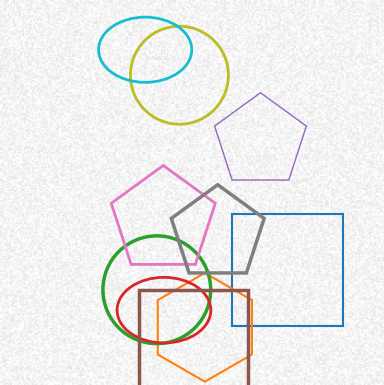[{"shape": "square", "thickness": 1.5, "radius": 0.72, "center": [0.747, 0.299]}, {"shape": "hexagon", "thickness": 1.5, "radius": 0.71, "center": [0.532, 0.15]}, {"shape": "circle", "thickness": 2.5, "radius": 0.7, "center": [0.407, 0.247]}, {"shape": "oval", "thickness": 2, "radius": 0.61, "center": [0.426, 0.194]}, {"shape": "pentagon", "thickness": 1, "radius": 0.63, "center": [0.677, 0.634]}, {"shape": "square", "thickness": 2.5, "radius": 0.71, "center": [0.503, 0.104]}, {"shape": "pentagon", "thickness": 2, "radius": 0.71, "center": [0.424, 0.428]}, {"shape": "pentagon", "thickness": 2.5, "radius": 0.63, "center": [0.566, 0.394]}, {"shape": "circle", "thickness": 2, "radius": 0.64, "center": [0.466, 0.805]}, {"shape": "oval", "thickness": 2, "radius": 0.6, "center": [0.377, 0.871]}]